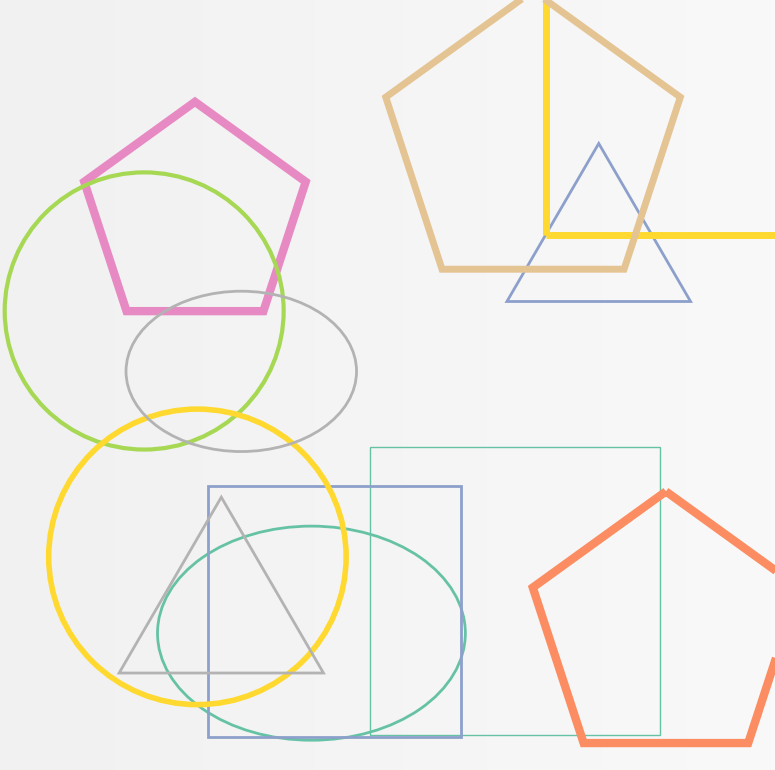[{"shape": "square", "thickness": 0.5, "radius": 0.94, "center": [0.665, 0.233]}, {"shape": "oval", "thickness": 1, "radius": 0.99, "center": [0.402, 0.178]}, {"shape": "pentagon", "thickness": 3, "radius": 0.9, "center": [0.859, 0.181]}, {"shape": "square", "thickness": 1, "radius": 0.81, "center": [0.432, 0.205]}, {"shape": "triangle", "thickness": 1, "radius": 0.68, "center": [0.773, 0.677]}, {"shape": "pentagon", "thickness": 3, "radius": 0.75, "center": [0.252, 0.717]}, {"shape": "circle", "thickness": 1.5, "radius": 0.9, "center": [0.186, 0.596]}, {"shape": "circle", "thickness": 2, "radius": 0.96, "center": [0.255, 0.277]}, {"shape": "square", "thickness": 2.5, "radius": 0.95, "center": [0.895, 0.885]}, {"shape": "pentagon", "thickness": 2.5, "radius": 1.0, "center": [0.688, 0.812]}, {"shape": "oval", "thickness": 1, "radius": 0.74, "center": [0.311, 0.518]}, {"shape": "triangle", "thickness": 1, "radius": 0.76, "center": [0.286, 0.202]}]